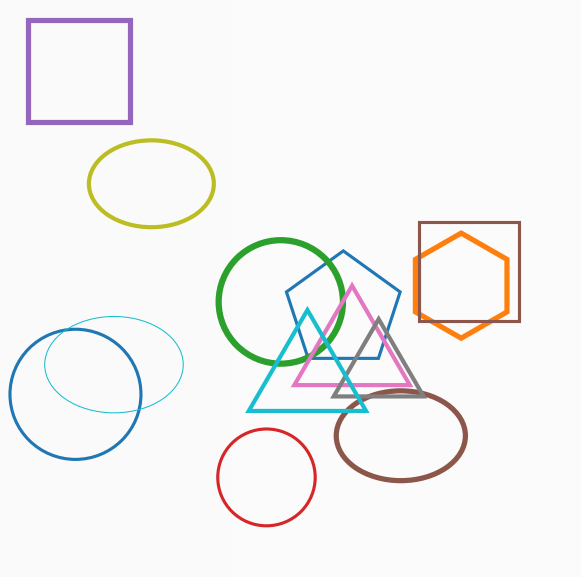[{"shape": "circle", "thickness": 1.5, "radius": 0.56, "center": [0.13, 0.316]}, {"shape": "pentagon", "thickness": 1.5, "radius": 0.51, "center": [0.591, 0.462]}, {"shape": "hexagon", "thickness": 2.5, "radius": 0.45, "center": [0.793, 0.505]}, {"shape": "circle", "thickness": 3, "radius": 0.53, "center": [0.483, 0.476]}, {"shape": "circle", "thickness": 1.5, "radius": 0.42, "center": [0.458, 0.172]}, {"shape": "square", "thickness": 2.5, "radius": 0.44, "center": [0.136, 0.877]}, {"shape": "square", "thickness": 1.5, "radius": 0.43, "center": [0.807, 0.529]}, {"shape": "oval", "thickness": 2.5, "radius": 0.56, "center": [0.69, 0.245]}, {"shape": "triangle", "thickness": 2, "radius": 0.57, "center": [0.606, 0.39]}, {"shape": "triangle", "thickness": 2, "radius": 0.45, "center": [0.651, 0.357]}, {"shape": "oval", "thickness": 2, "radius": 0.54, "center": [0.26, 0.681]}, {"shape": "triangle", "thickness": 2, "radius": 0.58, "center": [0.529, 0.346]}, {"shape": "oval", "thickness": 0.5, "radius": 0.6, "center": [0.196, 0.368]}]